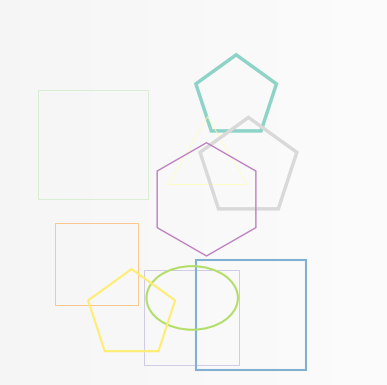[{"shape": "pentagon", "thickness": 2.5, "radius": 0.55, "center": [0.609, 0.748]}, {"shape": "triangle", "thickness": 0.5, "radius": 0.59, "center": [0.536, 0.58]}, {"shape": "square", "thickness": 0.5, "radius": 0.61, "center": [0.494, 0.176]}, {"shape": "square", "thickness": 1.5, "radius": 0.72, "center": [0.648, 0.181]}, {"shape": "square", "thickness": 0.5, "radius": 0.53, "center": [0.249, 0.315]}, {"shape": "oval", "thickness": 1.5, "radius": 0.59, "center": [0.496, 0.226]}, {"shape": "pentagon", "thickness": 2.5, "radius": 0.66, "center": [0.641, 0.564]}, {"shape": "hexagon", "thickness": 1, "radius": 0.74, "center": [0.533, 0.482]}, {"shape": "square", "thickness": 0.5, "radius": 0.71, "center": [0.24, 0.624]}, {"shape": "pentagon", "thickness": 1.5, "radius": 0.59, "center": [0.34, 0.183]}]